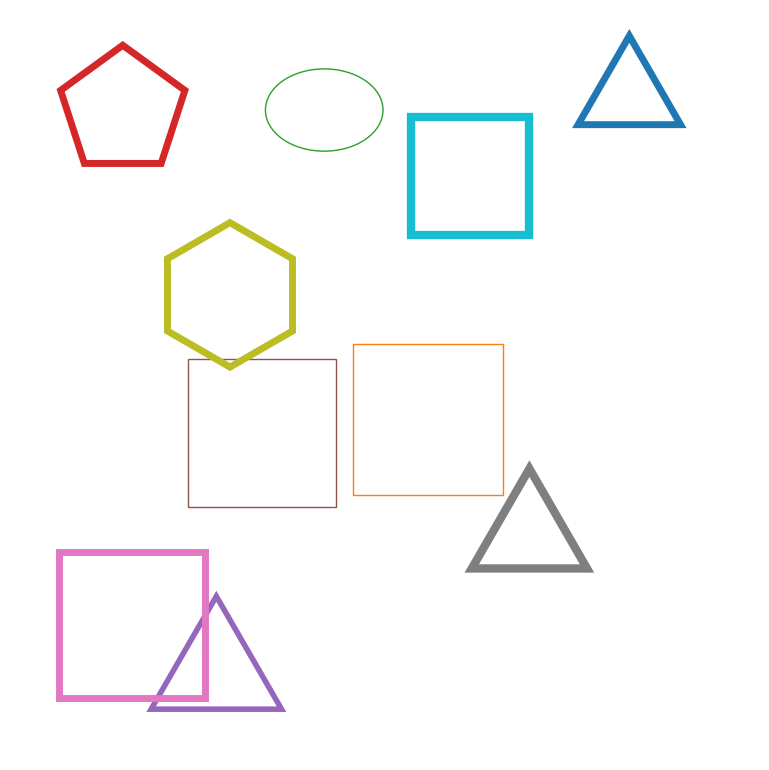[{"shape": "triangle", "thickness": 2.5, "radius": 0.38, "center": [0.817, 0.877]}, {"shape": "square", "thickness": 0.5, "radius": 0.49, "center": [0.556, 0.455]}, {"shape": "oval", "thickness": 0.5, "radius": 0.38, "center": [0.421, 0.857]}, {"shape": "pentagon", "thickness": 2.5, "radius": 0.42, "center": [0.159, 0.856]}, {"shape": "triangle", "thickness": 2, "radius": 0.49, "center": [0.281, 0.128]}, {"shape": "square", "thickness": 0.5, "radius": 0.48, "center": [0.34, 0.438]}, {"shape": "square", "thickness": 2.5, "radius": 0.47, "center": [0.171, 0.188]}, {"shape": "triangle", "thickness": 3, "radius": 0.43, "center": [0.688, 0.305]}, {"shape": "hexagon", "thickness": 2.5, "radius": 0.47, "center": [0.299, 0.617]}, {"shape": "square", "thickness": 3, "radius": 0.38, "center": [0.611, 0.772]}]